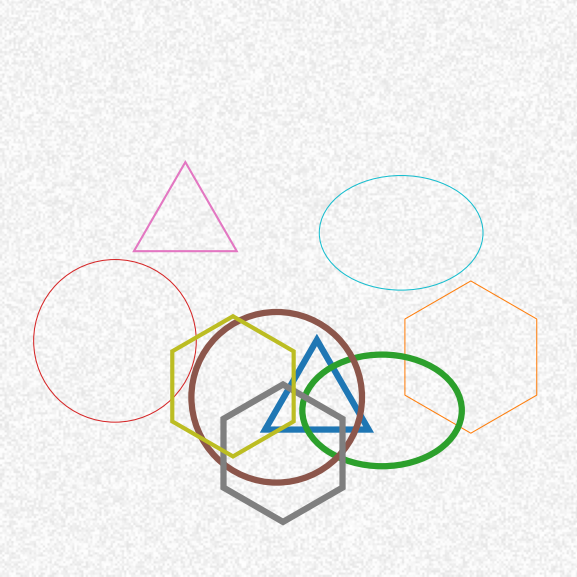[{"shape": "triangle", "thickness": 3, "radius": 0.52, "center": [0.549, 0.307]}, {"shape": "hexagon", "thickness": 0.5, "radius": 0.66, "center": [0.815, 0.381]}, {"shape": "oval", "thickness": 3, "radius": 0.69, "center": [0.662, 0.288]}, {"shape": "circle", "thickness": 0.5, "radius": 0.7, "center": [0.199, 0.409]}, {"shape": "circle", "thickness": 3, "radius": 0.74, "center": [0.479, 0.311]}, {"shape": "triangle", "thickness": 1, "radius": 0.51, "center": [0.321, 0.616]}, {"shape": "hexagon", "thickness": 3, "radius": 0.59, "center": [0.49, 0.214]}, {"shape": "hexagon", "thickness": 2, "radius": 0.61, "center": [0.403, 0.33]}, {"shape": "oval", "thickness": 0.5, "radius": 0.71, "center": [0.695, 0.596]}]